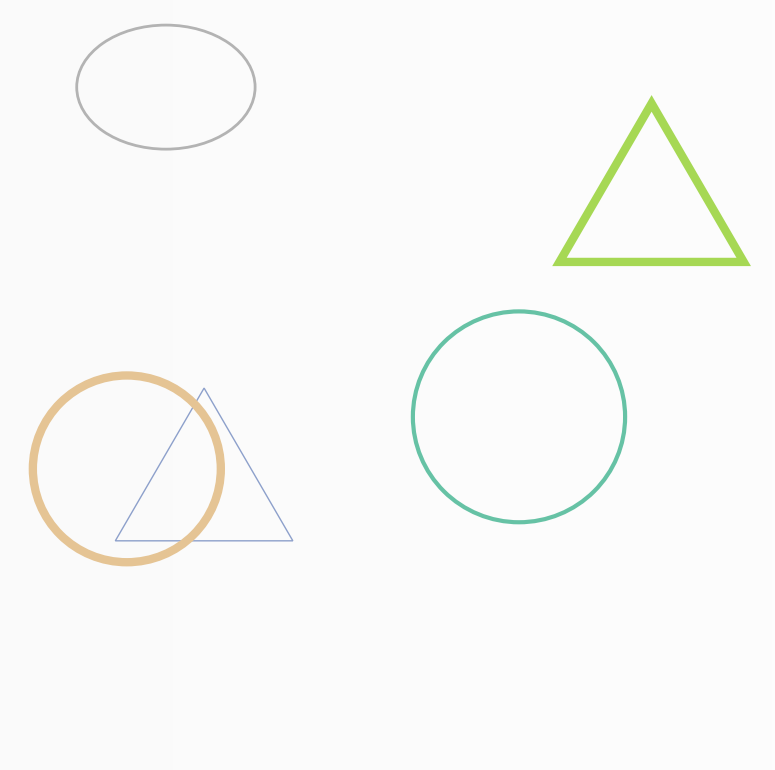[{"shape": "circle", "thickness": 1.5, "radius": 0.68, "center": [0.67, 0.459]}, {"shape": "triangle", "thickness": 0.5, "radius": 0.66, "center": [0.263, 0.364]}, {"shape": "triangle", "thickness": 3, "radius": 0.69, "center": [0.841, 0.728]}, {"shape": "circle", "thickness": 3, "radius": 0.61, "center": [0.164, 0.391]}, {"shape": "oval", "thickness": 1, "radius": 0.58, "center": [0.214, 0.887]}]